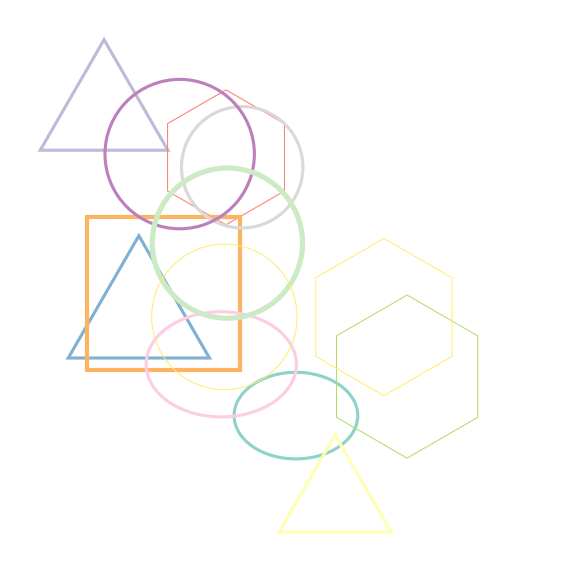[{"shape": "oval", "thickness": 1.5, "radius": 0.54, "center": [0.512, 0.279]}, {"shape": "triangle", "thickness": 1.5, "radius": 0.56, "center": [0.58, 0.134]}, {"shape": "triangle", "thickness": 1.5, "radius": 0.64, "center": [0.18, 0.803]}, {"shape": "hexagon", "thickness": 0.5, "radius": 0.58, "center": [0.391, 0.727]}, {"shape": "triangle", "thickness": 1.5, "radius": 0.71, "center": [0.24, 0.45]}, {"shape": "square", "thickness": 2, "radius": 0.66, "center": [0.283, 0.491]}, {"shape": "hexagon", "thickness": 0.5, "radius": 0.71, "center": [0.705, 0.347]}, {"shape": "oval", "thickness": 1.5, "radius": 0.65, "center": [0.383, 0.368]}, {"shape": "circle", "thickness": 1.5, "radius": 0.53, "center": [0.419, 0.71]}, {"shape": "circle", "thickness": 1.5, "radius": 0.65, "center": [0.311, 0.732]}, {"shape": "circle", "thickness": 2.5, "radius": 0.65, "center": [0.394, 0.578]}, {"shape": "hexagon", "thickness": 0.5, "radius": 0.68, "center": [0.665, 0.45]}, {"shape": "circle", "thickness": 0.5, "radius": 0.63, "center": [0.389, 0.45]}]